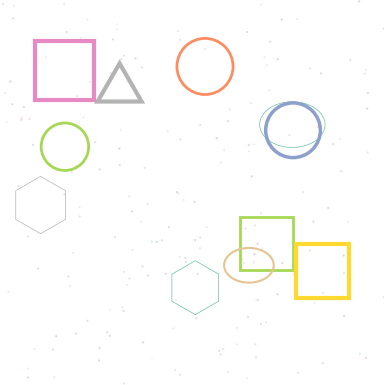[{"shape": "oval", "thickness": 0.5, "radius": 0.42, "center": [0.759, 0.676]}, {"shape": "hexagon", "thickness": 0.5, "radius": 0.35, "center": [0.507, 0.253]}, {"shape": "circle", "thickness": 2, "radius": 0.36, "center": [0.532, 0.827]}, {"shape": "circle", "thickness": 2.5, "radius": 0.36, "center": [0.761, 0.662]}, {"shape": "square", "thickness": 3, "radius": 0.38, "center": [0.169, 0.818]}, {"shape": "square", "thickness": 2, "radius": 0.34, "center": [0.692, 0.367]}, {"shape": "circle", "thickness": 2, "radius": 0.31, "center": [0.169, 0.619]}, {"shape": "square", "thickness": 3, "radius": 0.35, "center": [0.838, 0.296]}, {"shape": "oval", "thickness": 1.5, "radius": 0.32, "center": [0.647, 0.311]}, {"shape": "hexagon", "thickness": 0.5, "radius": 0.37, "center": [0.105, 0.467]}, {"shape": "triangle", "thickness": 3, "radius": 0.33, "center": [0.311, 0.769]}]